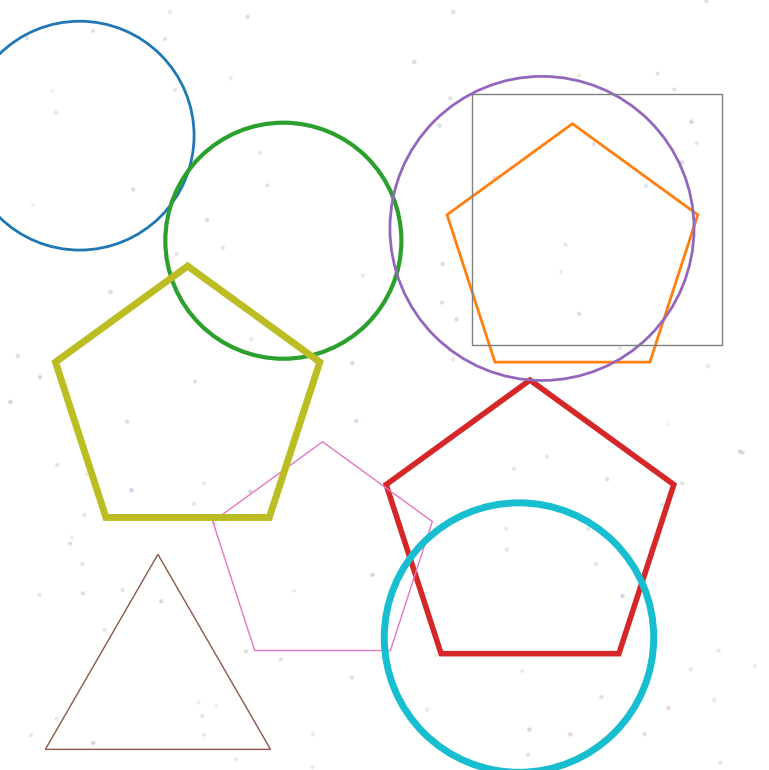[{"shape": "circle", "thickness": 1, "radius": 0.74, "center": [0.103, 0.824]}, {"shape": "pentagon", "thickness": 1, "radius": 0.86, "center": [0.743, 0.668]}, {"shape": "circle", "thickness": 1.5, "radius": 0.77, "center": [0.368, 0.687]}, {"shape": "pentagon", "thickness": 2, "radius": 0.98, "center": [0.688, 0.31]}, {"shape": "circle", "thickness": 1, "radius": 0.99, "center": [0.704, 0.703]}, {"shape": "triangle", "thickness": 0.5, "radius": 0.84, "center": [0.205, 0.111]}, {"shape": "pentagon", "thickness": 0.5, "radius": 0.75, "center": [0.419, 0.276]}, {"shape": "square", "thickness": 0.5, "radius": 0.81, "center": [0.775, 0.715]}, {"shape": "pentagon", "thickness": 2.5, "radius": 0.9, "center": [0.244, 0.474]}, {"shape": "circle", "thickness": 2.5, "radius": 0.87, "center": [0.674, 0.172]}]